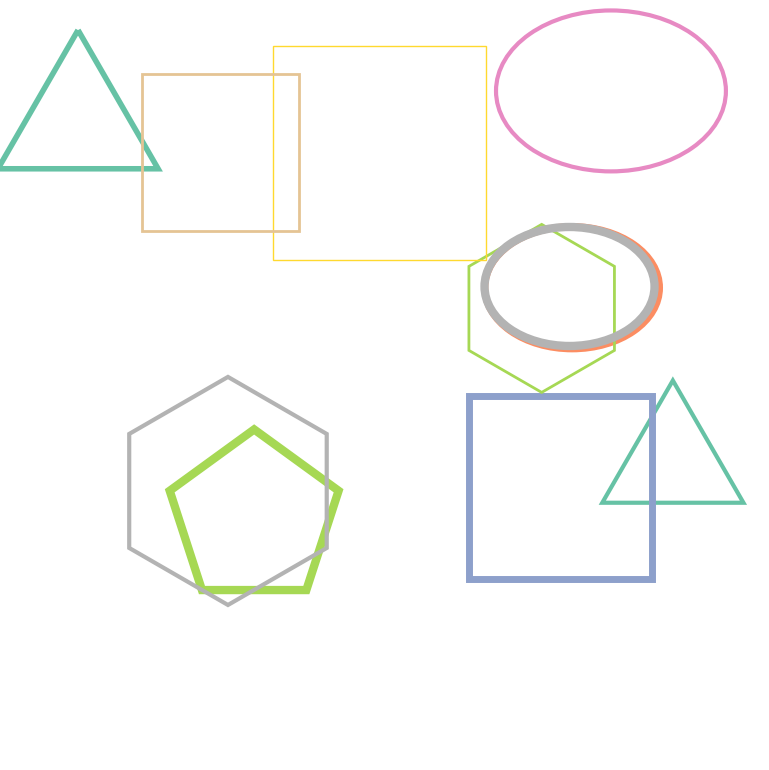[{"shape": "triangle", "thickness": 2, "radius": 0.6, "center": [0.101, 0.841]}, {"shape": "triangle", "thickness": 1.5, "radius": 0.53, "center": [0.874, 0.4]}, {"shape": "oval", "thickness": 2.5, "radius": 0.57, "center": [0.743, 0.626]}, {"shape": "square", "thickness": 2.5, "radius": 0.6, "center": [0.728, 0.367]}, {"shape": "oval", "thickness": 1.5, "radius": 0.75, "center": [0.793, 0.882]}, {"shape": "pentagon", "thickness": 3, "radius": 0.58, "center": [0.33, 0.327]}, {"shape": "hexagon", "thickness": 1, "radius": 0.55, "center": [0.703, 0.599]}, {"shape": "square", "thickness": 0.5, "radius": 0.69, "center": [0.493, 0.801]}, {"shape": "square", "thickness": 1, "radius": 0.51, "center": [0.286, 0.802]}, {"shape": "hexagon", "thickness": 1.5, "radius": 0.74, "center": [0.296, 0.362]}, {"shape": "oval", "thickness": 3, "radius": 0.55, "center": [0.74, 0.628]}]